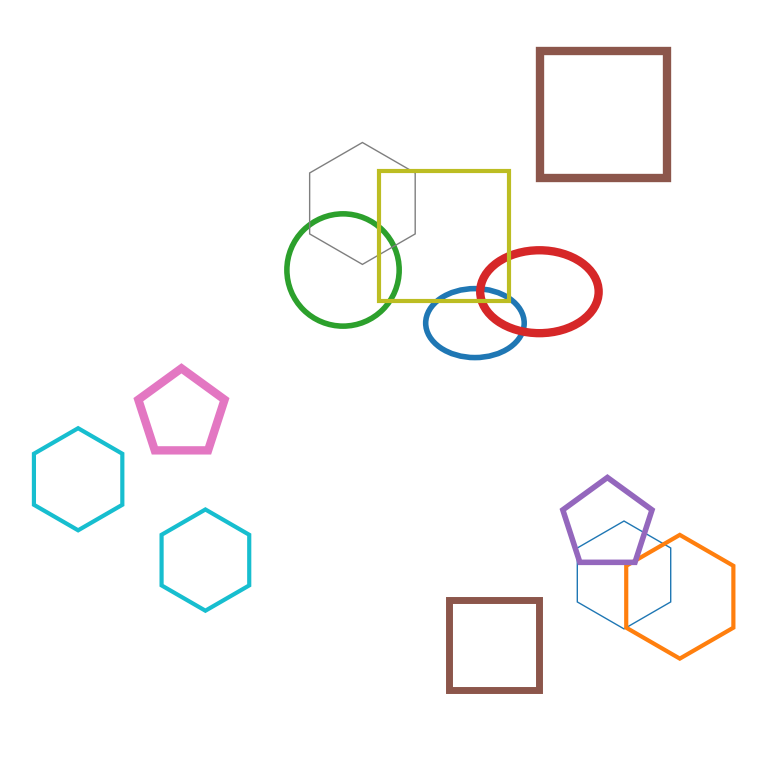[{"shape": "oval", "thickness": 2, "radius": 0.32, "center": [0.617, 0.58]}, {"shape": "hexagon", "thickness": 0.5, "radius": 0.35, "center": [0.81, 0.253]}, {"shape": "hexagon", "thickness": 1.5, "radius": 0.4, "center": [0.883, 0.225]}, {"shape": "circle", "thickness": 2, "radius": 0.36, "center": [0.445, 0.649]}, {"shape": "oval", "thickness": 3, "radius": 0.38, "center": [0.701, 0.621]}, {"shape": "pentagon", "thickness": 2, "radius": 0.3, "center": [0.789, 0.319]}, {"shape": "square", "thickness": 3, "radius": 0.41, "center": [0.784, 0.851]}, {"shape": "square", "thickness": 2.5, "radius": 0.29, "center": [0.642, 0.162]}, {"shape": "pentagon", "thickness": 3, "radius": 0.29, "center": [0.236, 0.463]}, {"shape": "hexagon", "thickness": 0.5, "radius": 0.4, "center": [0.471, 0.736]}, {"shape": "square", "thickness": 1.5, "radius": 0.42, "center": [0.577, 0.693]}, {"shape": "hexagon", "thickness": 1.5, "radius": 0.33, "center": [0.267, 0.273]}, {"shape": "hexagon", "thickness": 1.5, "radius": 0.33, "center": [0.101, 0.378]}]